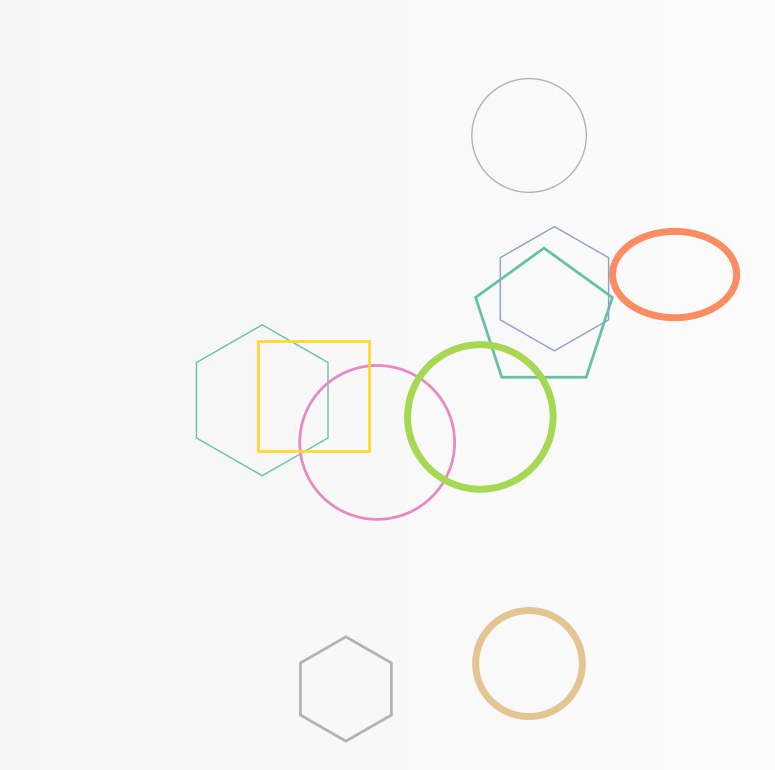[{"shape": "hexagon", "thickness": 0.5, "radius": 0.49, "center": [0.338, 0.48]}, {"shape": "pentagon", "thickness": 1, "radius": 0.46, "center": [0.702, 0.585]}, {"shape": "oval", "thickness": 2.5, "radius": 0.4, "center": [0.87, 0.643]}, {"shape": "hexagon", "thickness": 0.5, "radius": 0.4, "center": [0.715, 0.625]}, {"shape": "circle", "thickness": 1, "radius": 0.5, "center": [0.487, 0.425]}, {"shape": "circle", "thickness": 2.5, "radius": 0.47, "center": [0.62, 0.459]}, {"shape": "square", "thickness": 1, "radius": 0.36, "center": [0.404, 0.486]}, {"shape": "circle", "thickness": 2.5, "radius": 0.34, "center": [0.683, 0.138]}, {"shape": "circle", "thickness": 0.5, "radius": 0.37, "center": [0.683, 0.824]}, {"shape": "hexagon", "thickness": 1, "radius": 0.34, "center": [0.446, 0.105]}]